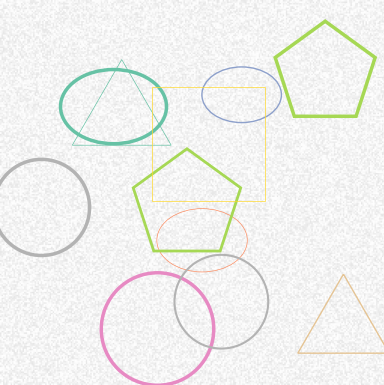[{"shape": "oval", "thickness": 2.5, "radius": 0.69, "center": [0.295, 0.723]}, {"shape": "triangle", "thickness": 0.5, "radius": 0.74, "center": [0.316, 0.697]}, {"shape": "oval", "thickness": 0.5, "radius": 0.59, "center": [0.525, 0.376]}, {"shape": "oval", "thickness": 1, "radius": 0.52, "center": [0.628, 0.754]}, {"shape": "circle", "thickness": 2.5, "radius": 0.73, "center": [0.409, 0.145]}, {"shape": "pentagon", "thickness": 2.5, "radius": 0.68, "center": [0.845, 0.808]}, {"shape": "pentagon", "thickness": 2, "radius": 0.73, "center": [0.486, 0.467]}, {"shape": "square", "thickness": 0.5, "radius": 0.74, "center": [0.542, 0.625]}, {"shape": "triangle", "thickness": 1, "radius": 0.68, "center": [0.892, 0.151]}, {"shape": "circle", "thickness": 1.5, "radius": 0.61, "center": [0.575, 0.216]}, {"shape": "circle", "thickness": 2.5, "radius": 0.62, "center": [0.108, 0.461]}]